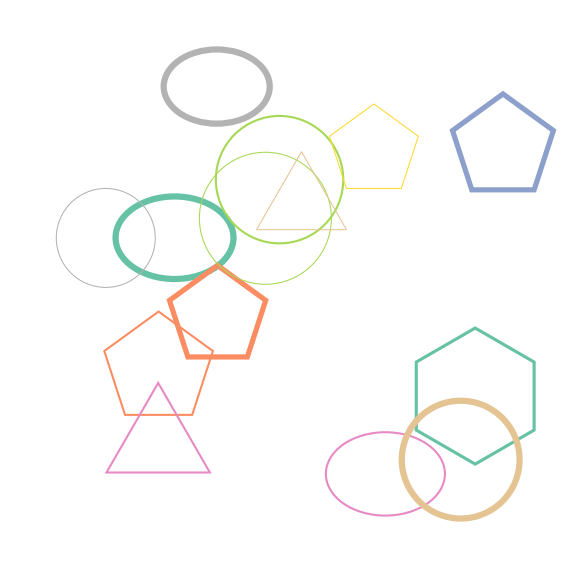[{"shape": "hexagon", "thickness": 1.5, "radius": 0.59, "center": [0.823, 0.313]}, {"shape": "oval", "thickness": 3, "radius": 0.51, "center": [0.302, 0.587]}, {"shape": "pentagon", "thickness": 1, "radius": 0.49, "center": [0.275, 0.361]}, {"shape": "pentagon", "thickness": 2.5, "radius": 0.44, "center": [0.377, 0.452]}, {"shape": "pentagon", "thickness": 2.5, "radius": 0.46, "center": [0.871, 0.745]}, {"shape": "triangle", "thickness": 1, "radius": 0.52, "center": [0.274, 0.233]}, {"shape": "oval", "thickness": 1, "radius": 0.52, "center": [0.667, 0.179]}, {"shape": "circle", "thickness": 1, "radius": 0.55, "center": [0.484, 0.688]}, {"shape": "circle", "thickness": 0.5, "radius": 0.57, "center": [0.46, 0.621]}, {"shape": "pentagon", "thickness": 0.5, "radius": 0.4, "center": [0.647, 0.738]}, {"shape": "circle", "thickness": 3, "radius": 0.51, "center": [0.798, 0.203]}, {"shape": "triangle", "thickness": 0.5, "radius": 0.45, "center": [0.522, 0.646]}, {"shape": "circle", "thickness": 0.5, "radius": 0.43, "center": [0.183, 0.587]}, {"shape": "oval", "thickness": 3, "radius": 0.46, "center": [0.375, 0.849]}]